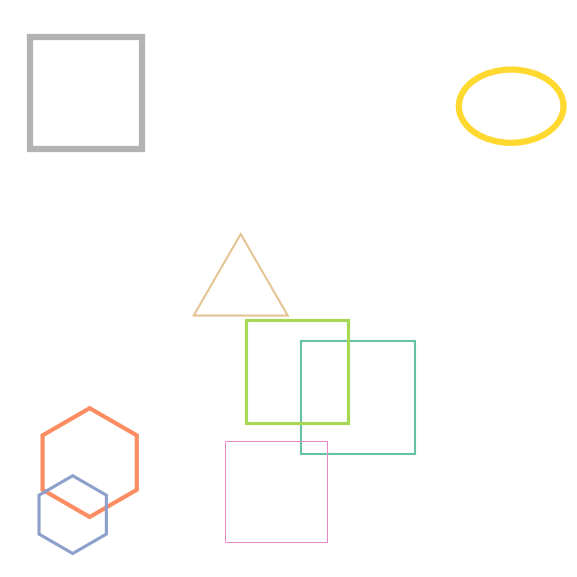[{"shape": "square", "thickness": 1, "radius": 0.49, "center": [0.62, 0.311]}, {"shape": "hexagon", "thickness": 2, "radius": 0.47, "center": [0.155, 0.198]}, {"shape": "hexagon", "thickness": 1.5, "radius": 0.34, "center": [0.126, 0.108]}, {"shape": "square", "thickness": 0.5, "radius": 0.44, "center": [0.478, 0.148]}, {"shape": "square", "thickness": 1.5, "radius": 0.44, "center": [0.514, 0.356]}, {"shape": "oval", "thickness": 3, "radius": 0.45, "center": [0.885, 0.815]}, {"shape": "triangle", "thickness": 1, "radius": 0.47, "center": [0.417, 0.5]}, {"shape": "square", "thickness": 3, "radius": 0.48, "center": [0.149, 0.838]}]